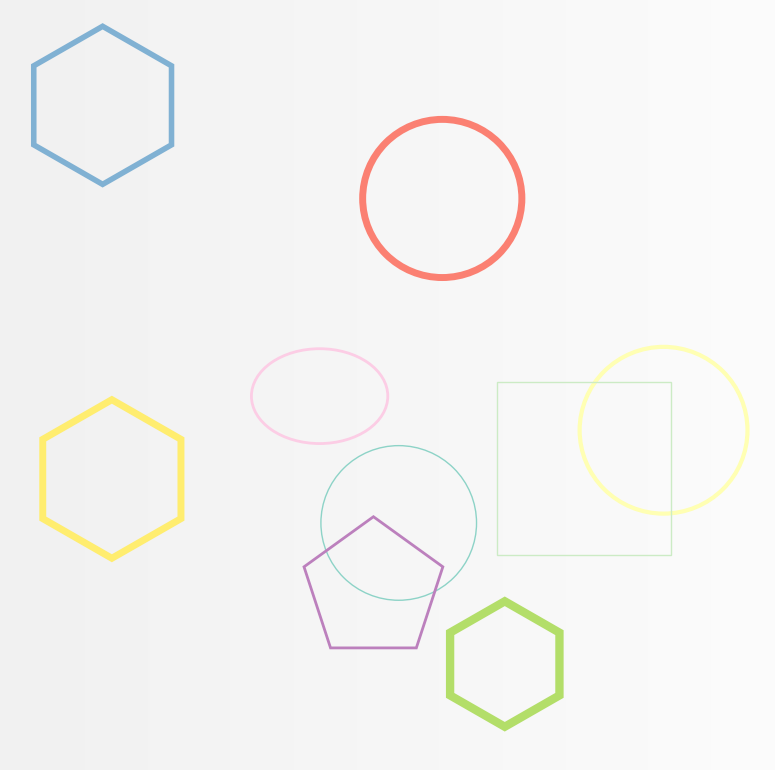[{"shape": "circle", "thickness": 0.5, "radius": 0.5, "center": [0.514, 0.321]}, {"shape": "circle", "thickness": 1.5, "radius": 0.54, "center": [0.856, 0.441]}, {"shape": "circle", "thickness": 2.5, "radius": 0.51, "center": [0.571, 0.742]}, {"shape": "hexagon", "thickness": 2, "radius": 0.51, "center": [0.132, 0.863]}, {"shape": "hexagon", "thickness": 3, "radius": 0.41, "center": [0.651, 0.138]}, {"shape": "oval", "thickness": 1, "radius": 0.44, "center": [0.412, 0.486]}, {"shape": "pentagon", "thickness": 1, "radius": 0.47, "center": [0.482, 0.235]}, {"shape": "square", "thickness": 0.5, "radius": 0.56, "center": [0.753, 0.392]}, {"shape": "hexagon", "thickness": 2.5, "radius": 0.51, "center": [0.144, 0.378]}]